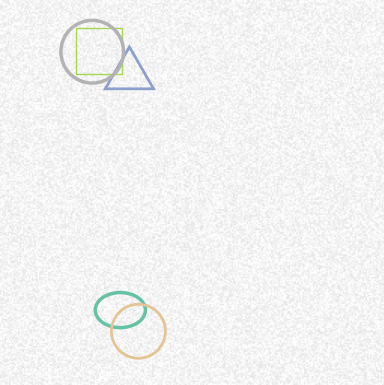[{"shape": "oval", "thickness": 2.5, "radius": 0.33, "center": [0.313, 0.195]}, {"shape": "triangle", "thickness": 2, "radius": 0.36, "center": [0.336, 0.806]}, {"shape": "square", "thickness": 1, "radius": 0.3, "center": [0.257, 0.867]}, {"shape": "circle", "thickness": 2, "radius": 0.35, "center": [0.36, 0.14]}, {"shape": "circle", "thickness": 2.5, "radius": 0.41, "center": [0.24, 0.866]}]